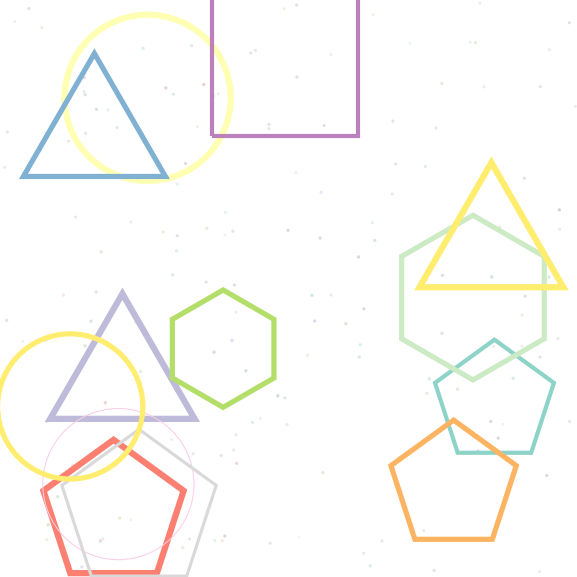[{"shape": "pentagon", "thickness": 2, "radius": 0.54, "center": [0.856, 0.303]}, {"shape": "circle", "thickness": 3, "radius": 0.72, "center": [0.256, 0.83]}, {"shape": "triangle", "thickness": 3, "radius": 0.72, "center": [0.212, 0.346]}, {"shape": "pentagon", "thickness": 3, "radius": 0.64, "center": [0.197, 0.11]}, {"shape": "triangle", "thickness": 2.5, "radius": 0.71, "center": [0.163, 0.765]}, {"shape": "pentagon", "thickness": 2.5, "radius": 0.57, "center": [0.785, 0.158]}, {"shape": "hexagon", "thickness": 2.5, "radius": 0.51, "center": [0.386, 0.395]}, {"shape": "circle", "thickness": 0.5, "radius": 0.65, "center": [0.205, 0.161]}, {"shape": "pentagon", "thickness": 1.5, "radius": 0.7, "center": [0.241, 0.115]}, {"shape": "square", "thickness": 2, "radius": 0.63, "center": [0.493, 0.89]}, {"shape": "hexagon", "thickness": 2.5, "radius": 0.71, "center": [0.819, 0.484]}, {"shape": "circle", "thickness": 2.5, "radius": 0.63, "center": [0.122, 0.295]}, {"shape": "triangle", "thickness": 3, "radius": 0.72, "center": [0.851, 0.574]}]